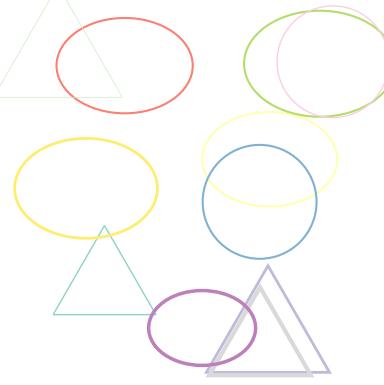[{"shape": "triangle", "thickness": 1, "radius": 0.77, "center": [0.271, 0.26]}, {"shape": "oval", "thickness": 1.5, "radius": 0.88, "center": [0.701, 0.586]}, {"shape": "triangle", "thickness": 2, "radius": 0.92, "center": [0.696, 0.125]}, {"shape": "oval", "thickness": 1.5, "radius": 0.88, "center": [0.324, 0.83]}, {"shape": "circle", "thickness": 1.5, "radius": 0.74, "center": [0.674, 0.476]}, {"shape": "oval", "thickness": 1.5, "radius": 0.98, "center": [0.831, 0.834]}, {"shape": "circle", "thickness": 1, "radius": 0.73, "center": [0.865, 0.84]}, {"shape": "triangle", "thickness": 3, "radius": 0.76, "center": [0.676, 0.101]}, {"shape": "oval", "thickness": 2.5, "radius": 0.69, "center": [0.525, 0.148]}, {"shape": "triangle", "thickness": 0.5, "radius": 0.97, "center": [0.15, 0.844]}, {"shape": "oval", "thickness": 2, "radius": 0.93, "center": [0.223, 0.511]}]